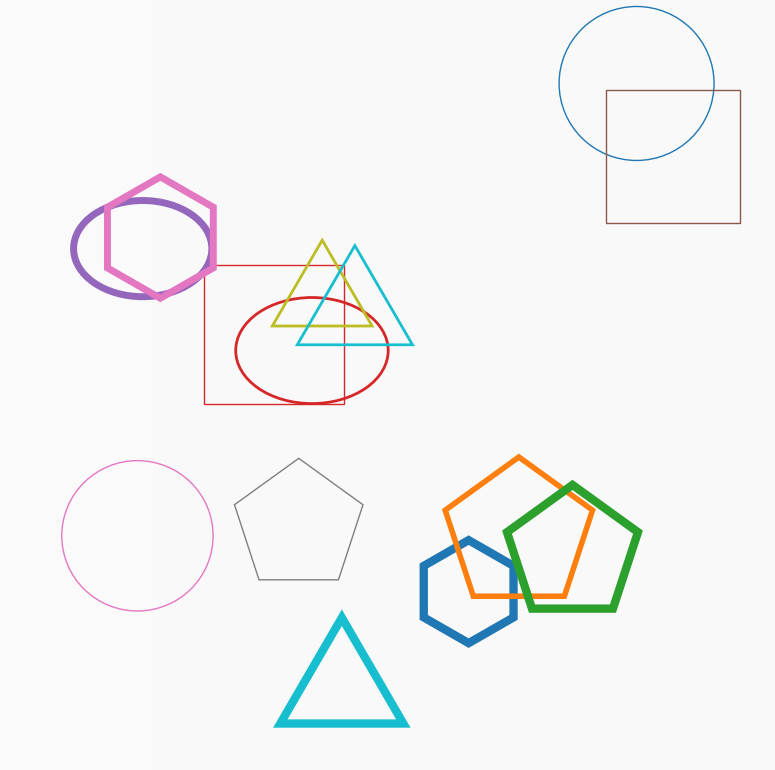[{"shape": "circle", "thickness": 0.5, "radius": 0.5, "center": [0.821, 0.892]}, {"shape": "hexagon", "thickness": 3, "radius": 0.33, "center": [0.605, 0.232]}, {"shape": "pentagon", "thickness": 2, "radius": 0.5, "center": [0.669, 0.307]}, {"shape": "pentagon", "thickness": 3, "radius": 0.44, "center": [0.739, 0.281]}, {"shape": "oval", "thickness": 1, "radius": 0.49, "center": [0.403, 0.545]}, {"shape": "square", "thickness": 0.5, "radius": 0.45, "center": [0.354, 0.566]}, {"shape": "oval", "thickness": 2.5, "radius": 0.45, "center": [0.184, 0.677]}, {"shape": "square", "thickness": 0.5, "radius": 0.43, "center": [0.868, 0.796]}, {"shape": "circle", "thickness": 0.5, "radius": 0.49, "center": [0.177, 0.304]}, {"shape": "hexagon", "thickness": 2.5, "radius": 0.39, "center": [0.207, 0.691]}, {"shape": "pentagon", "thickness": 0.5, "radius": 0.44, "center": [0.385, 0.318]}, {"shape": "triangle", "thickness": 1, "radius": 0.37, "center": [0.416, 0.614]}, {"shape": "triangle", "thickness": 1, "radius": 0.43, "center": [0.458, 0.595]}, {"shape": "triangle", "thickness": 3, "radius": 0.46, "center": [0.441, 0.106]}]